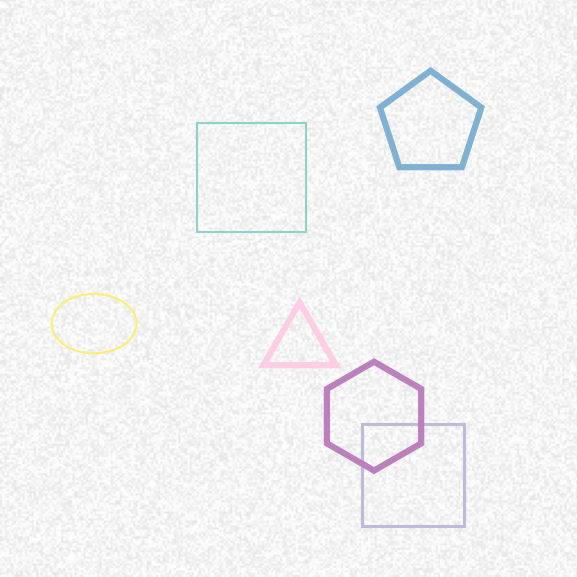[{"shape": "square", "thickness": 1, "radius": 0.47, "center": [0.435, 0.692]}, {"shape": "square", "thickness": 1.5, "radius": 0.44, "center": [0.716, 0.177]}, {"shape": "pentagon", "thickness": 3, "radius": 0.46, "center": [0.746, 0.784]}, {"shape": "triangle", "thickness": 3, "radius": 0.36, "center": [0.519, 0.403]}, {"shape": "hexagon", "thickness": 3, "radius": 0.47, "center": [0.648, 0.278]}, {"shape": "oval", "thickness": 1, "radius": 0.37, "center": [0.163, 0.439]}]